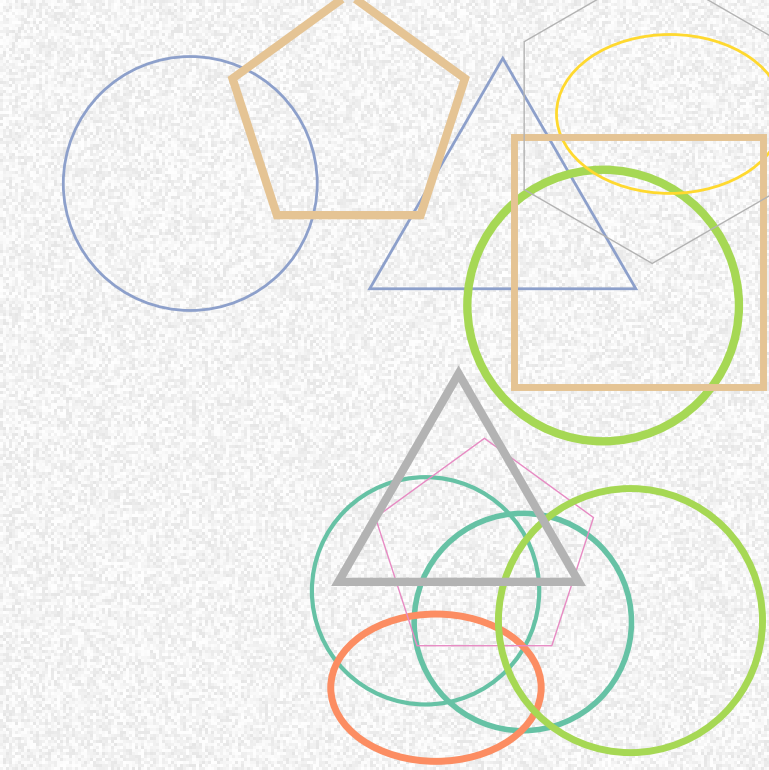[{"shape": "circle", "thickness": 1.5, "radius": 0.74, "center": [0.553, 0.233]}, {"shape": "circle", "thickness": 2, "radius": 0.71, "center": [0.679, 0.192]}, {"shape": "oval", "thickness": 2.5, "radius": 0.68, "center": [0.566, 0.107]}, {"shape": "triangle", "thickness": 1, "radius": 1.0, "center": [0.653, 0.725]}, {"shape": "circle", "thickness": 1, "radius": 0.82, "center": [0.247, 0.762]}, {"shape": "pentagon", "thickness": 0.5, "radius": 0.74, "center": [0.629, 0.282]}, {"shape": "circle", "thickness": 2.5, "radius": 0.86, "center": [0.819, 0.194]}, {"shape": "circle", "thickness": 3, "radius": 0.88, "center": [0.783, 0.603]}, {"shape": "oval", "thickness": 1, "radius": 0.74, "center": [0.87, 0.852]}, {"shape": "square", "thickness": 2.5, "radius": 0.81, "center": [0.829, 0.66]}, {"shape": "pentagon", "thickness": 3, "radius": 0.79, "center": [0.453, 0.849]}, {"shape": "triangle", "thickness": 3, "radius": 0.9, "center": [0.596, 0.334]}, {"shape": "hexagon", "thickness": 0.5, "radius": 0.96, "center": [0.847, 0.85]}]